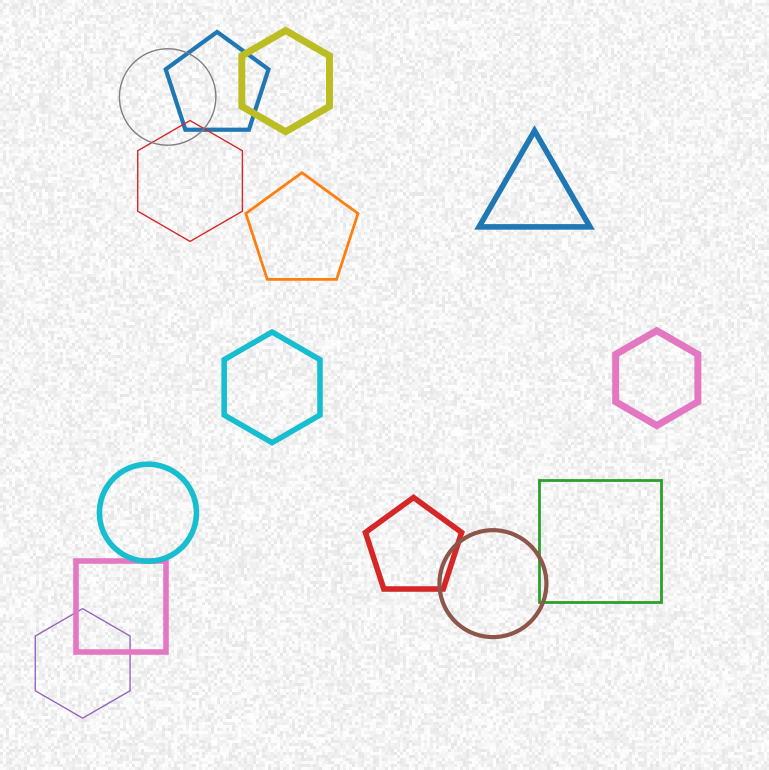[{"shape": "triangle", "thickness": 2, "radius": 0.42, "center": [0.694, 0.747]}, {"shape": "pentagon", "thickness": 1.5, "radius": 0.35, "center": [0.282, 0.888]}, {"shape": "pentagon", "thickness": 1, "radius": 0.38, "center": [0.392, 0.699]}, {"shape": "square", "thickness": 1, "radius": 0.4, "center": [0.78, 0.297]}, {"shape": "hexagon", "thickness": 0.5, "radius": 0.39, "center": [0.247, 0.765]}, {"shape": "pentagon", "thickness": 2, "radius": 0.33, "center": [0.537, 0.288]}, {"shape": "hexagon", "thickness": 0.5, "radius": 0.36, "center": [0.107, 0.138]}, {"shape": "circle", "thickness": 1.5, "radius": 0.35, "center": [0.64, 0.242]}, {"shape": "square", "thickness": 2, "radius": 0.29, "center": [0.157, 0.212]}, {"shape": "hexagon", "thickness": 2.5, "radius": 0.31, "center": [0.853, 0.509]}, {"shape": "circle", "thickness": 0.5, "radius": 0.31, "center": [0.218, 0.874]}, {"shape": "hexagon", "thickness": 2.5, "radius": 0.33, "center": [0.371, 0.895]}, {"shape": "hexagon", "thickness": 2, "radius": 0.36, "center": [0.353, 0.497]}, {"shape": "circle", "thickness": 2, "radius": 0.31, "center": [0.192, 0.334]}]